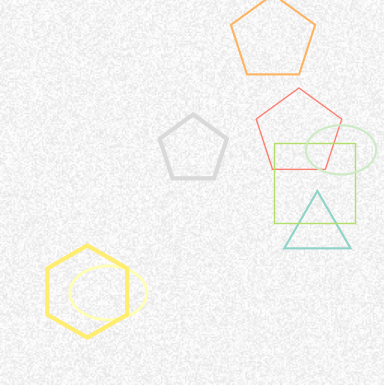[{"shape": "triangle", "thickness": 1.5, "radius": 0.5, "center": [0.824, 0.405]}, {"shape": "oval", "thickness": 2, "radius": 0.5, "center": [0.282, 0.239]}, {"shape": "pentagon", "thickness": 1, "radius": 0.58, "center": [0.777, 0.655]}, {"shape": "pentagon", "thickness": 1.5, "radius": 0.58, "center": [0.709, 0.9]}, {"shape": "square", "thickness": 1, "radius": 0.52, "center": [0.817, 0.525]}, {"shape": "pentagon", "thickness": 3, "radius": 0.46, "center": [0.502, 0.611]}, {"shape": "oval", "thickness": 1.5, "radius": 0.46, "center": [0.886, 0.611]}, {"shape": "hexagon", "thickness": 3, "radius": 0.6, "center": [0.227, 0.243]}]